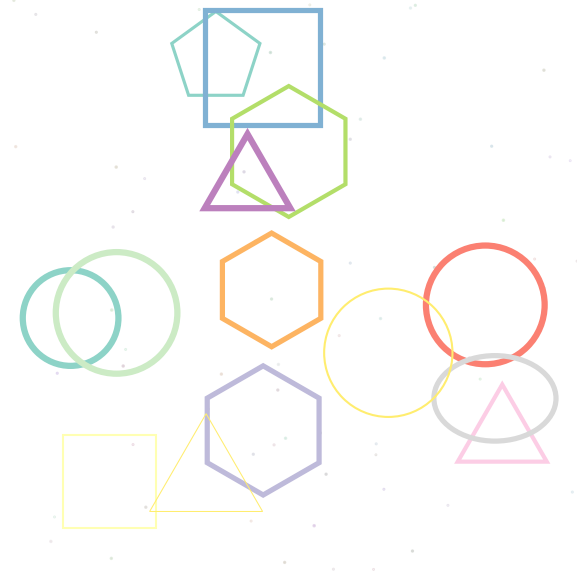[{"shape": "circle", "thickness": 3, "radius": 0.41, "center": [0.122, 0.448]}, {"shape": "pentagon", "thickness": 1.5, "radius": 0.4, "center": [0.374, 0.899]}, {"shape": "square", "thickness": 1, "radius": 0.4, "center": [0.189, 0.165]}, {"shape": "hexagon", "thickness": 2.5, "radius": 0.56, "center": [0.456, 0.254]}, {"shape": "circle", "thickness": 3, "radius": 0.51, "center": [0.84, 0.471]}, {"shape": "square", "thickness": 2.5, "radius": 0.5, "center": [0.454, 0.882]}, {"shape": "hexagon", "thickness": 2.5, "radius": 0.49, "center": [0.47, 0.497]}, {"shape": "hexagon", "thickness": 2, "radius": 0.57, "center": [0.5, 0.737]}, {"shape": "triangle", "thickness": 2, "radius": 0.45, "center": [0.87, 0.244]}, {"shape": "oval", "thickness": 2.5, "radius": 0.53, "center": [0.857, 0.309]}, {"shape": "triangle", "thickness": 3, "radius": 0.43, "center": [0.429, 0.681]}, {"shape": "circle", "thickness": 3, "radius": 0.53, "center": [0.202, 0.457]}, {"shape": "circle", "thickness": 1, "radius": 0.56, "center": [0.672, 0.388]}, {"shape": "triangle", "thickness": 0.5, "radius": 0.56, "center": [0.357, 0.17]}]